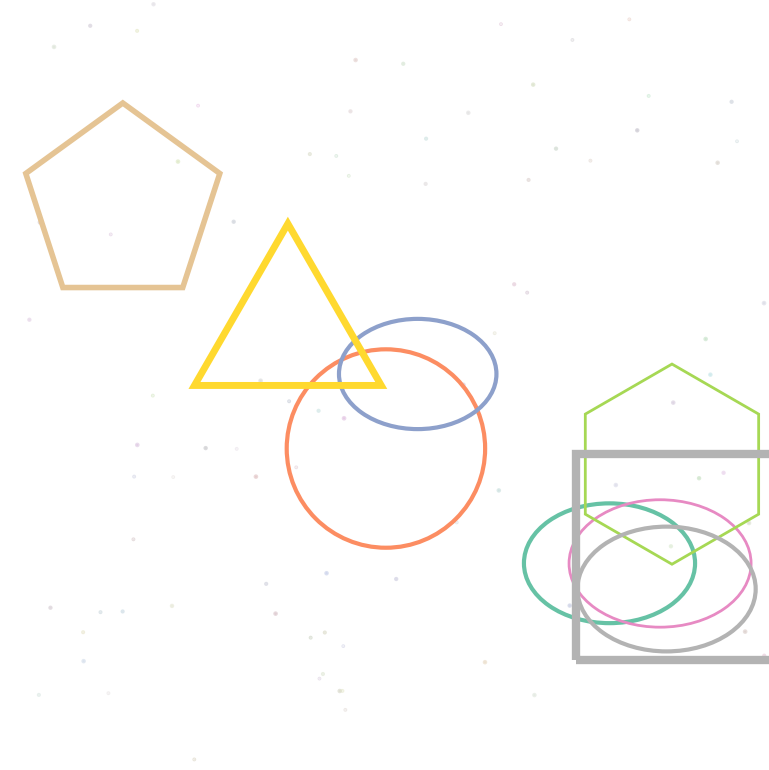[{"shape": "oval", "thickness": 1.5, "radius": 0.56, "center": [0.792, 0.269]}, {"shape": "circle", "thickness": 1.5, "radius": 0.64, "center": [0.501, 0.418]}, {"shape": "oval", "thickness": 1.5, "radius": 0.51, "center": [0.542, 0.514]}, {"shape": "oval", "thickness": 1, "radius": 0.59, "center": [0.857, 0.268]}, {"shape": "hexagon", "thickness": 1, "radius": 0.65, "center": [0.873, 0.397]}, {"shape": "triangle", "thickness": 2.5, "radius": 0.7, "center": [0.374, 0.569]}, {"shape": "pentagon", "thickness": 2, "radius": 0.66, "center": [0.159, 0.734]}, {"shape": "oval", "thickness": 1.5, "radius": 0.58, "center": [0.866, 0.235]}, {"shape": "square", "thickness": 3, "radius": 0.67, "center": [0.883, 0.277]}]